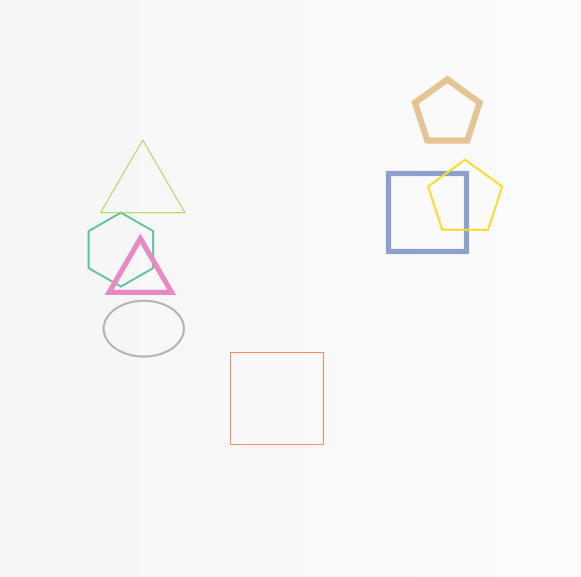[{"shape": "hexagon", "thickness": 1, "radius": 0.32, "center": [0.208, 0.567]}, {"shape": "square", "thickness": 0.5, "radius": 0.4, "center": [0.476, 0.31]}, {"shape": "square", "thickness": 2.5, "radius": 0.34, "center": [0.735, 0.632]}, {"shape": "triangle", "thickness": 2.5, "radius": 0.31, "center": [0.242, 0.524]}, {"shape": "triangle", "thickness": 0.5, "radius": 0.42, "center": [0.246, 0.673]}, {"shape": "pentagon", "thickness": 1, "radius": 0.34, "center": [0.8, 0.655]}, {"shape": "pentagon", "thickness": 3, "radius": 0.29, "center": [0.77, 0.803]}, {"shape": "oval", "thickness": 1, "radius": 0.35, "center": [0.247, 0.43]}]